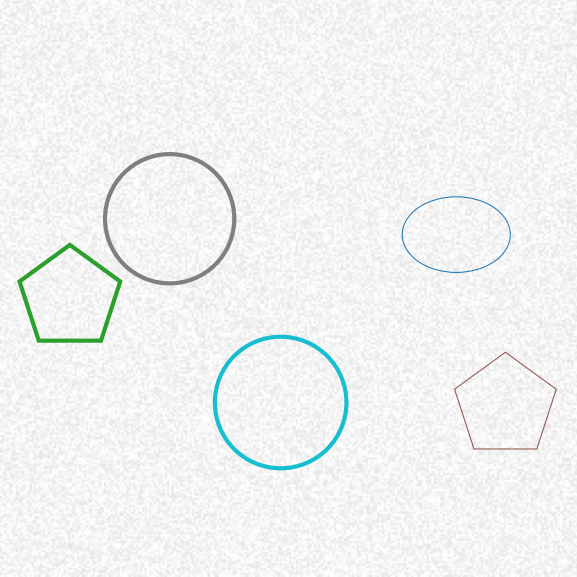[{"shape": "oval", "thickness": 0.5, "radius": 0.47, "center": [0.79, 0.593]}, {"shape": "pentagon", "thickness": 2, "radius": 0.46, "center": [0.121, 0.483]}, {"shape": "pentagon", "thickness": 0.5, "radius": 0.46, "center": [0.875, 0.297]}, {"shape": "circle", "thickness": 2, "radius": 0.56, "center": [0.294, 0.62]}, {"shape": "circle", "thickness": 2, "radius": 0.57, "center": [0.486, 0.302]}]